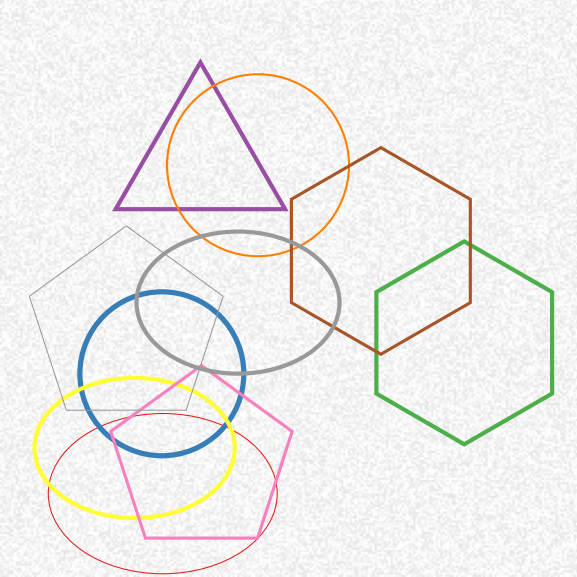[{"shape": "oval", "thickness": 0.5, "radius": 0.99, "center": [0.282, 0.144]}, {"shape": "circle", "thickness": 2.5, "radius": 0.71, "center": [0.28, 0.352]}, {"shape": "hexagon", "thickness": 2, "radius": 0.88, "center": [0.804, 0.405]}, {"shape": "triangle", "thickness": 2, "radius": 0.85, "center": [0.347, 0.722]}, {"shape": "circle", "thickness": 1, "radius": 0.79, "center": [0.447, 0.713]}, {"shape": "oval", "thickness": 2, "radius": 0.87, "center": [0.233, 0.223]}, {"shape": "hexagon", "thickness": 1.5, "radius": 0.89, "center": [0.659, 0.565]}, {"shape": "pentagon", "thickness": 1.5, "radius": 0.83, "center": [0.349, 0.201]}, {"shape": "oval", "thickness": 2, "radius": 0.88, "center": [0.412, 0.475]}, {"shape": "pentagon", "thickness": 0.5, "radius": 0.88, "center": [0.219, 0.432]}]